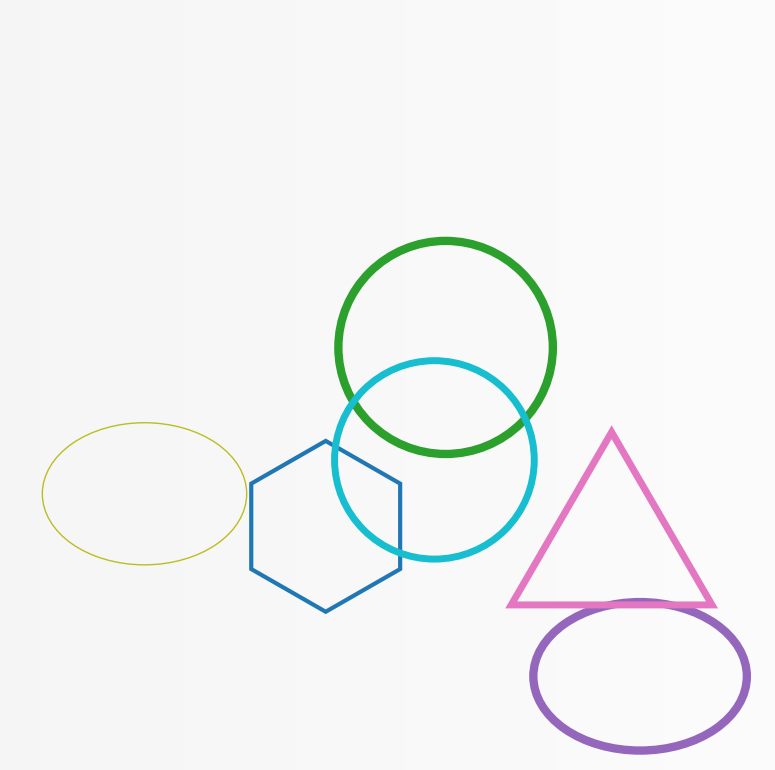[{"shape": "hexagon", "thickness": 1.5, "radius": 0.55, "center": [0.42, 0.316]}, {"shape": "circle", "thickness": 3, "radius": 0.69, "center": [0.575, 0.549]}, {"shape": "oval", "thickness": 3, "radius": 0.69, "center": [0.826, 0.122]}, {"shape": "triangle", "thickness": 2.5, "radius": 0.75, "center": [0.789, 0.289]}, {"shape": "oval", "thickness": 0.5, "radius": 0.66, "center": [0.186, 0.359]}, {"shape": "circle", "thickness": 2.5, "radius": 0.64, "center": [0.561, 0.403]}]